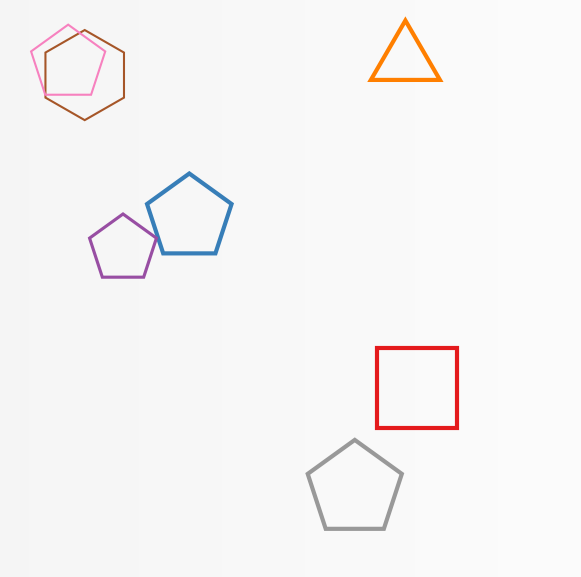[{"shape": "square", "thickness": 2, "radius": 0.34, "center": [0.717, 0.328]}, {"shape": "pentagon", "thickness": 2, "radius": 0.38, "center": [0.326, 0.622]}, {"shape": "pentagon", "thickness": 1.5, "radius": 0.3, "center": [0.212, 0.568]}, {"shape": "triangle", "thickness": 2, "radius": 0.34, "center": [0.697, 0.895]}, {"shape": "hexagon", "thickness": 1, "radius": 0.39, "center": [0.146, 0.869]}, {"shape": "pentagon", "thickness": 1, "radius": 0.34, "center": [0.117, 0.889]}, {"shape": "pentagon", "thickness": 2, "radius": 0.43, "center": [0.61, 0.152]}]